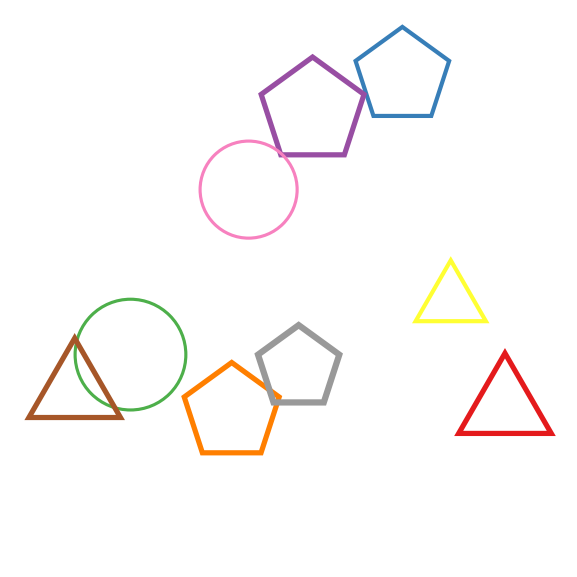[{"shape": "triangle", "thickness": 2.5, "radius": 0.46, "center": [0.874, 0.295]}, {"shape": "pentagon", "thickness": 2, "radius": 0.43, "center": [0.697, 0.867]}, {"shape": "circle", "thickness": 1.5, "radius": 0.48, "center": [0.226, 0.385]}, {"shape": "pentagon", "thickness": 2.5, "radius": 0.47, "center": [0.541, 0.807]}, {"shape": "pentagon", "thickness": 2.5, "radius": 0.43, "center": [0.401, 0.285]}, {"shape": "triangle", "thickness": 2, "radius": 0.35, "center": [0.781, 0.478]}, {"shape": "triangle", "thickness": 2.5, "radius": 0.46, "center": [0.129, 0.322]}, {"shape": "circle", "thickness": 1.5, "radius": 0.42, "center": [0.431, 0.671]}, {"shape": "pentagon", "thickness": 3, "radius": 0.37, "center": [0.517, 0.362]}]